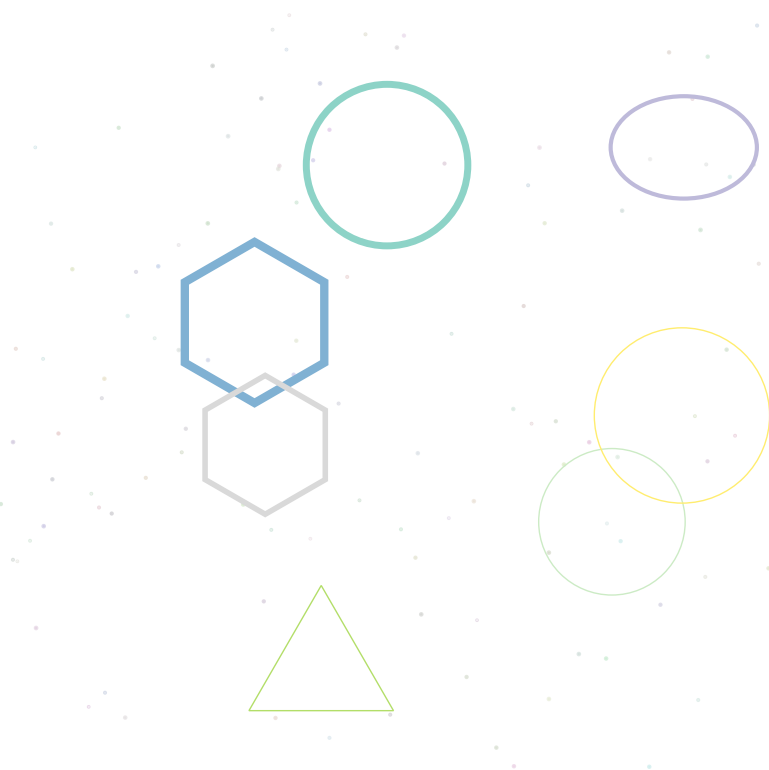[{"shape": "circle", "thickness": 2.5, "radius": 0.52, "center": [0.503, 0.786]}, {"shape": "oval", "thickness": 1.5, "radius": 0.47, "center": [0.888, 0.809]}, {"shape": "hexagon", "thickness": 3, "radius": 0.52, "center": [0.331, 0.581]}, {"shape": "triangle", "thickness": 0.5, "radius": 0.54, "center": [0.417, 0.131]}, {"shape": "hexagon", "thickness": 2, "radius": 0.45, "center": [0.344, 0.422]}, {"shape": "circle", "thickness": 0.5, "radius": 0.48, "center": [0.795, 0.322]}, {"shape": "circle", "thickness": 0.5, "radius": 0.57, "center": [0.886, 0.46]}]